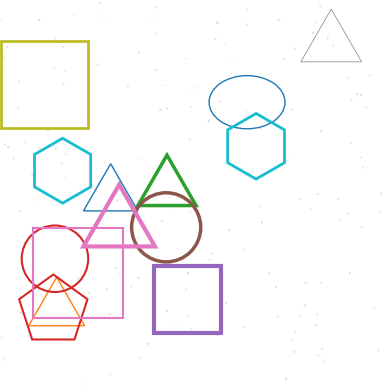[{"shape": "oval", "thickness": 1, "radius": 0.49, "center": [0.642, 0.735]}, {"shape": "triangle", "thickness": 1, "radius": 0.41, "center": [0.287, 0.493]}, {"shape": "triangle", "thickness": 1, "radius": 0.42, "center": [0.147, 0.196]}, {"shape": "triangle", "thickness": 2.5, "radius": 0.44, "center": [0.434, 0.51]}, {"shape": "pentagon", "thickness": 1.5, "radius": 0.47, "center": [0.138, 0.194]}, {"shape": "circle", "thickness": 1.5, "radius": 0.43, "center": [0.143, 0.328]}, {"shape": "square", "thickness": 3, "radius": 0.43, "center": [0.487, 0.222]}, {"shape": "circle", "thickness": 2.5, "radius": 0.45, "center": [0.432, 0.41]}, {"shape": "square", "thickness": 1.5, "radius": 0.58, "center": [0.203, 0.29]}, {"shape": "triangle", "thickness": 3, "radius": 0.54, "center": [0.31, 0.413]}, {"shape": "triangle", "thickness": 0.5, "radius": 0.46, "center": [0.86, 0.885]}, {"shape": "square", "thickness": 2, "radius": 0.56, "center": [0.114, 0.782]}, {"shape": "hexagon", "thickness": 2, "radius": 0.43, "center": [0.665, 0.62]}, {"shape": "hexagon", "thickness": 2, "radius": 0.42, "center": [0.163, 0.557]}]